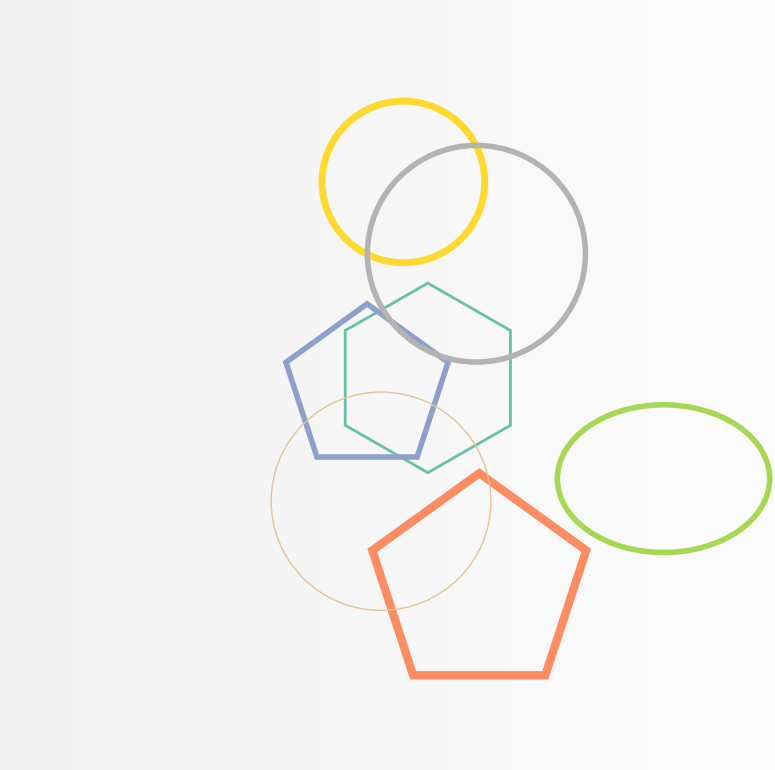[{"shape": "hexagon", "thickness": 1, "radius": 0.62, "center": [0.552, 0.509]}, {"shape": "pentagon", "thickness": 3, "radius": 0.73, "center": [0.618, 0.24]}, {"shape": "pentagon", "thickness": 2, "radius": 0.55, "center": [0.474, 0.495]}, {"shape": "oval", "thickness": 2, "radius": 0.68, "center": [0.856, 0.378]}, {"shape": "circle", "thickness": 2.5, "radius": 0.52, "center": [0.521, 0.764]}, {"shape": "circle", "thickness": 0.5, "radius": 0.71, "center": [0.492, 0.349]}, {"shape": "circle", "thickness": 2, "radius": 0.7, "center": [0.615, 0.67]}]